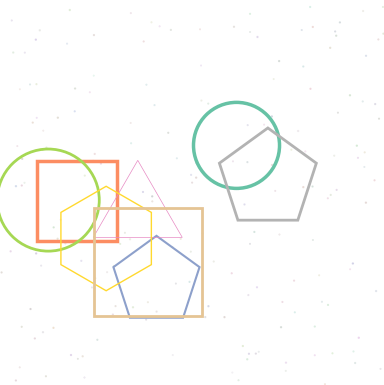[{"shape": "circle", "thickness": 2.5, "radius": 0.56, "center": [0.614, 0.622]}, {"shape": "square", "thickness": 2.5, "radius": 0.52, "center": [0.2, 0.477]}, {"shape": "pentagon", "thickness": 1.5, "radius": 0.59, "center": [0.406, 0.27]}, {"shape": "triangle", "thickness": 0.5, "radius": 0.67, "center": [0.358, 0.45]}, {"shape": "circle", "thickness": 2, "radius": 0.66, "center": [0.125, 0.48]}, {"shape": "hexagon", "thickness": 1, "radius": 0.68, "center": [0.276, 0.38]}, {"shape": "square", "thickness": 2, "radius": 0.7, "center": [0.385, 0.319]}, {"shape": "pentagon", "thickness": 2, "radius": 0.66, "center": [0.696, 0.535]}]